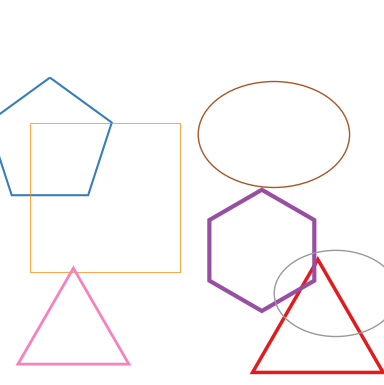[{"shape": "triangle", "thickness": 2.5, "radius": 0.98, "center": [0.825, 0.13]}, {"shape": "pentagon", "thickness": 1.5, "radius": 0.84, "center": [0.13, 0.63]}, {"shape": "hexagon", "thickness": 3, "radius": 0.79, "center": [0.68, 0.35]}, {"shape": "square", "thickness": 0.5, "radius": 0.97, "center": [0.272, 0.487]}, {"shape": "oval", "thickness": 1, "radius": 0.98, "center": [0.711, 0.651]}, {"shape": "triangle", "thickness": 2, "radius": 0.83, "center": [0.191, 0.137]}, {"shape": "oval", "thickness": 1, "radius": 0.8, "center": [0.872, 0.238]}]